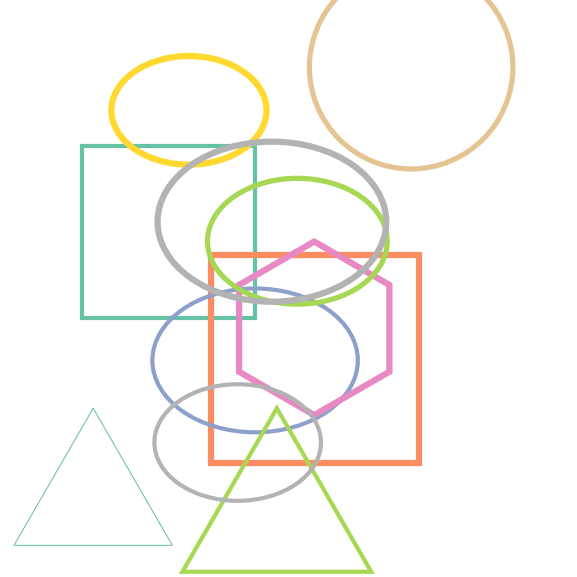[{"shape": "triangle", "thickness": 0.5, "radius": 0.79, "center": [0.161, 0.134]}, {"shape": "square", "thickness": 2, "radius": 0.75, "center": [0.291, 0.597]}, {"shape": "square", "thickness": 3, "radius": 0.9, "center": [0.546, 0.377]}, {"shape": "oval", "thickness": 2, "radius": 0.89, "center": [0.442, 0.375]}, {"shape": "hexagon", "thickness": 3, "radius": 0.75, "center": [0.544, 0.431]}, {"shape": "oval", "thickness": 2.5, "radius": 0.78, "center": [0.515, 0.581]}, {"shape": "triangle", "thickness": 2, "radius": 0.94, "center": [0.479, 0.103]}, {"shape": "oval", "thickness": 3, "radius": 0.67, "center": [0.327, 0.808]}, {"shape": "circle", "thickness": 2.5, "radius": 0.88, "center": [0.712, 0.883]}, {"shape": "oval", "thickness": 3, "radius": 0.99, "center": [0.471, 0.615]}, {"shape": "oval", "thickness": 2, "radius": 0.72, "center": [0.412, 0.233]}]